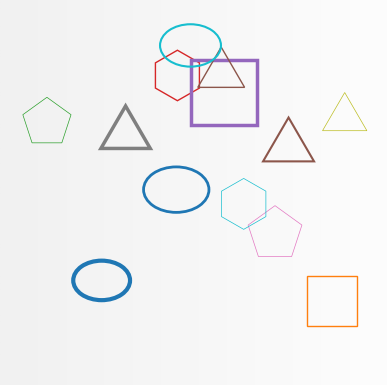[{"shape": "oval", "thickness": 3, "radius": 0.37, "center": [0.262, 0.272]}, {"shape": "oval", "thickness": 2, "radius": 0.42, "center": [0.455, 0.507]}, {"shape": "square", "thickness": 1, "radius": 0.33, "center": [0.857, 0.219]}, {"shape": "pentagon", "thickness": 0.5, "radius": 0.33, "center": [0.121, 0.682]}, {"shape": "hexagon", "thickness": 1, "radius": 0.33, "center": [0.458, 0.804]}, {"shape": "square", "thickness": 2.5, "radius": 0.43, "center": [0.577, 0.76]}, {"shape": "triangle", "thickness": 1.5, "radius": 0.38, "center": [0.745, 0.619]}, {"shape": "triangle", "thickness": 1, "radius": 0.35, "center": [0.571, 0.808]}, {"shape": "pentagon", "thickness": 0.5, "radius": 0.37, "center": [0.71, 0.393]}, {"shape": "triangle", "thickness": 2.5, "radius": 0.37, "center": [0.324, 0.651]}, {"shape": "triangle", "thickness": 0.5, "radius": 0.33, "center": [0.89, 0.694]}, {"shape": "oval", "thickness": 1.5, "radius": 0.39, "center": [0.492, 0.882]}, {"shape": "hexagon", "thickness": 0.5, "radius": 0.33, "center": [0.629, 0.47]}]